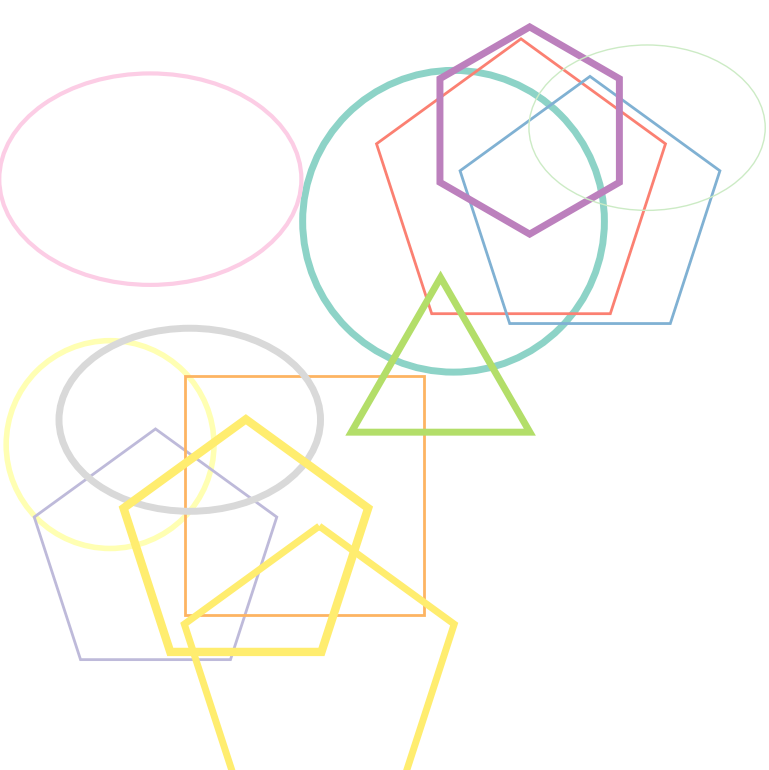[{"shape": "circle", "thickness": 2.5, "radius": 0.98, "center": [0.589, 0.713]}, {"shape": "circle", "thickness": 2, "radius": 0.67, "center": [0.143, 0.423]}, {"shape": "pentagon", "thickness": 1, "radius": 0.83, "center": [0.202, 0.277]}, {"shape": "pentagon", "thickness": 1, "radius": 0.99, "center": [0.677, 0.752]}, {"shape": "pentagon", "thickness": 1, "radius": 0.89, "center": [0.766, 0.723]}, {"shape": "square", "thickness": 1, "radius": 0.78, "center": [0.396, 0.357]}, {"shape": "triangle", "thickness": 2.5, "radius": 0.67, "center": [0.572, 0.506]}, {"shape": "oval", "thickness": 1.5, "radius": 0.98, "center": [0.195, 0.767]}, {"shape": "oval", "thickness": 2.5, "radius": 0.85, "center": [0.246, 0.455]}, {"shape": "hexagon", "thickness": 2.5, "radius": 0.67, "center": [0.688, 0.831]}, {"shape": "oval", "thickness": 0.5, "radius": 0.77, "center": [0.84, 0.834]}, {"shape": "pentagon", "thickness": 3, "radius": 0.84, "center": [0.319, 0.288]}, {"shape": "pentagon", "thickness": 2.5, "radius": 0.92, "center": [0.415, 0.132]}]